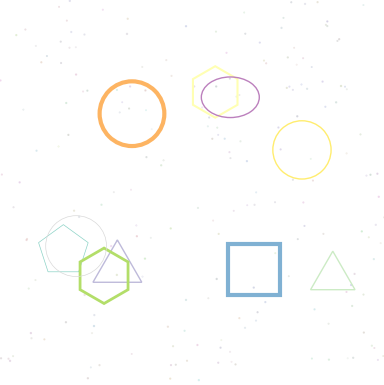[{"shape": "pentagon", "thickness": 0.5, "radius": 0.34, "center": [0.165, 0.349]}, {"shape": "hexagon", "thickness": 1.5, "radius": 0.33, "center": [0.559, 0.761]}, {"shape": "triangle", "thickness": 1, "radius": 0.37, "center": [0.305, 0.303]}, {"shape": "square", "thickness": 3, "radius": 0.34, "center": [0.659, 0.3]}, {"shape": "circle", "thickness": 3, "radius": 0.42, "center": [0.343, 0.705]}, {"shape": "hexagon", "thickness": 2, "radius": 0.36, "center": [0.27, 0.284]}, {"shape": "circle", "thickness": 0.5, "radius": 0.4, "center": [0.198, 0.361]}, {"shape": "oval", "thickness": 1, "radius": 0.38, "center": [0.598, 0.747]}, {"shape": "triangle", "thickness": 1, "radius": 0.33, "center": [0.864, 0.281]}, {"shape": "circle", "thickness": 1, "radius": 0.38, "center": [0.784, 0.611]}]